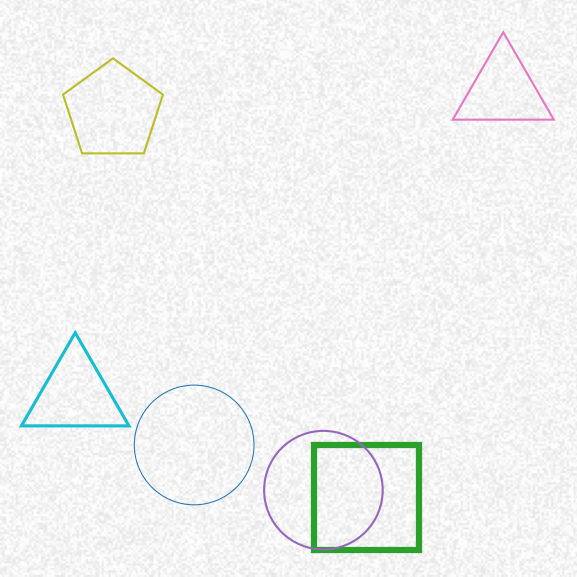[{"shape": "circle", "thickness": 0.5, "radius": 0.52, "center": [0.336, 0.229]}, {"shape": "square", "thickness": 3, "radius": 0.45, "center": [0.634, 0.138]}, {"shape": "circle", "thickness": 1, "radius": 0.51, "center": [0.56, 0.15]}, {"shape": "triangle", "thickness": 1, "radius": 0.5, "center": [0.871, 0.842]}, {"shape": "pentagon", "thickness": 1, "radius": 0.45, "center": [0.196, 0.807]}, {"shape": "triangle", "thickness": 1.5, "radius": 0.54, "center": [0.13, 0.315]}]